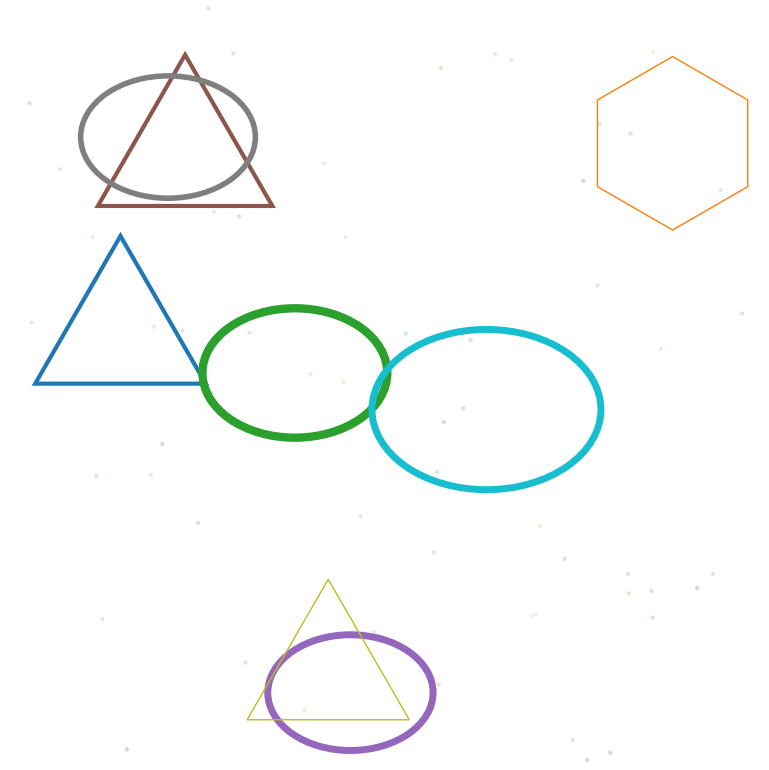[{"shape": "triangle", "thickness": 1.5, "radius": 0.64, "center": [0.156, 0.566]}, {"shape": "hexagon", "thickness": 0.5, "radius": 0.56, "center": [0.873, 0.814]}, {"shape": "oval", "thickness": 3, "radius": 0.6, "center": [0.383, 0.516]}, {"shape": "oval", "thickness": 2.5, "radius": 0.54, "center": [0.455, 0.1]}, {"shape": "triangle", "thickness": 1.5, "radius": 0.65, "center": [0.24, 0.798]}, {"shape": "oval", "thickness": 2, "radius": 0.57, "center": [0.218, 0.822]}, {"shape": "triangle", "thickness": 0.5, "radius": 0.61, "center": [0.426, 0.126]}, {"shape": "oval", "thickness": 2.5, "radius": 0.74, "center": [0.632, 0.468]}]